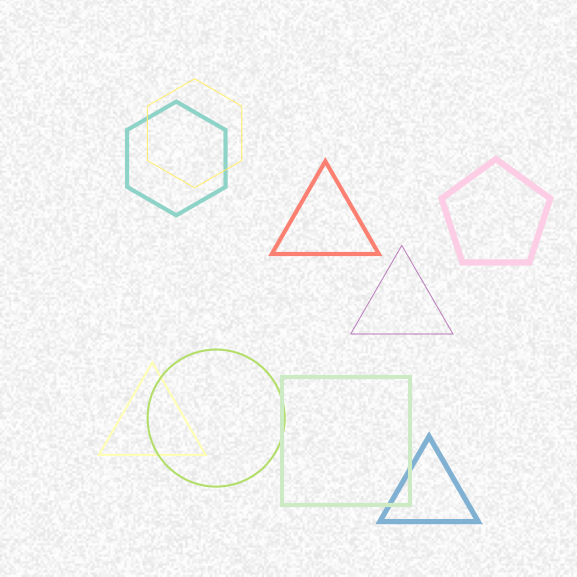[{"shape": "hexagon", "thickness": 2, "radius": 0.49, "center": [0.305, 0.725]}, {"shape": "triangle", "thickness": 1, "radius": 0.53, "center": [0.264, 0.265]}, {"shape": "triangle", "thickness": 2, "radius": 0.54, "center": [0.563, 0.613]}, {"shape": "triangle", "thickness": 2.5, "radius": 0.49, "center": [0.743, 0.145]}, {"shape": "circle", "thickness": 1, "radius": 0.59, "center": [0.374, 0.275]}, {"shape": "pentagon", "thickness": 3, "radius": 0.49, "center": [0.859, 0.625]}, {"shape": "triangle", "thickness": 0.5, "radius": 0.51, "center": [0.696, 0.472]}, {"shape": "square", "thickness": 2, "radius": 0.55, "center": [0.599, 0.235]}, {"shape": "hexagon", "thickness": 0.5, "radius": 0.47, "center": [0.337, 0.768]}]